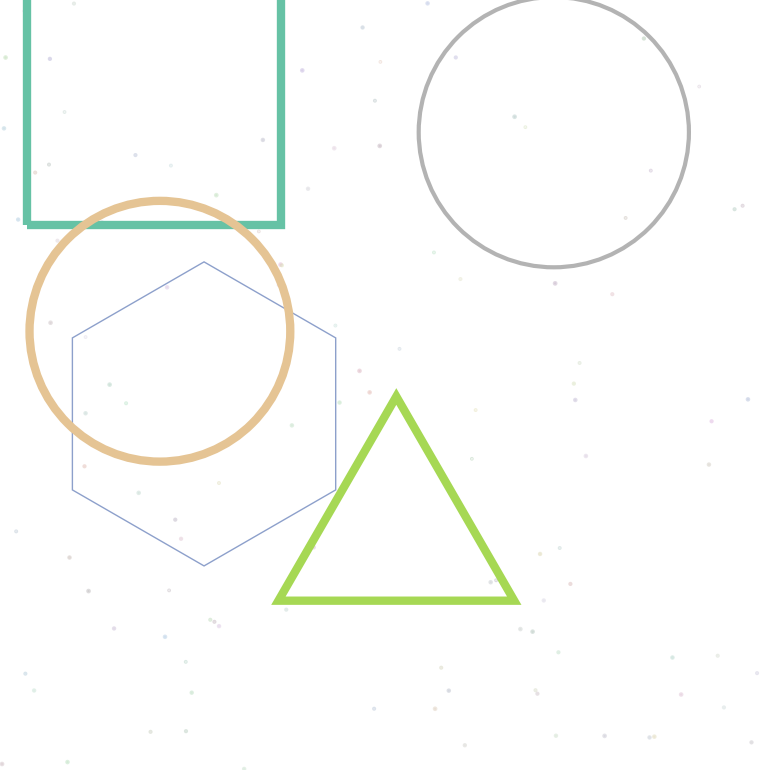[{"shape": "square", "thickness": 3, "radius": 0.82, "center": [0.2, 0.872]}, {"shape": "hexagon", "thickness": 0.5, "radius": 0.99, "center": [0.265, 0.462]}, {"shape": "triangle", "thickness": 3, "radius": 0.88, "center": [0.515, 0.308]}, {"shape": "circle", "thickness": 3, "radius": 0.85, "center": [0.208, 0.57]}, {"shape": "circle", "thickness": 1.5, "radius": 0.88, "center": [0.719, 0.828]}]